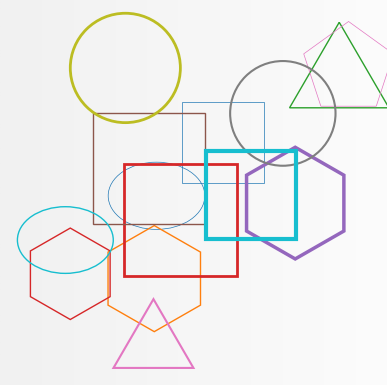[{"shape": "square", "thickness": 0.5, "radius": 0.53, "center": [0.575, 0.63]}, {"shape": "oval", "thickness": 0.5, "radius": 0.62, "center": [0.404, 0.491]}, {"shape": "hexagon", "thickness": 1, "radius": 0.69, "center": [0.398, 0.276]}, {"shape": "triangle", "thickness": 1, "radius": 0.74, "center": [0.875, 0.794]}, {"shape": "square", "thickness": 2, "radius": 0.73, "center": [0.467, 0.43]}, {"shape": "hexagon", "thickness": 1, "radius": 0.59, "center": [0.181, 0.289]}, {"shape": "hexagon", "thickness": 2.5, "radius": 0.72, "center": [0.762, 0.472]}, {"shape": "square", "thickness": 1, "radius": 0.72, "center": [0.384, 0.562]}, {"shape": "pentagon", "thickness": 0.5, "radius": 0.61, "center": [0.9, 0.823]}, {"shape": "triangle", "thickness": 1.5, "radius": 0.6, "center": [0.396, 0.104]}, {"shape": "circle", "thickness": 1.5, "radius": 0.68, "center": [0.73, 0.705]}, {"shape": "circle", "thickness": 2, "radius": 0.71, "center": [0.323, 0.824]}, {"shape": "oval", "thickness": 1, "radius": 0.62, "center": [0.169, 0.377]}, {"shape": "square", "thickness": 3, "radius": 0.58, "center": [0.648, 0.494]}]